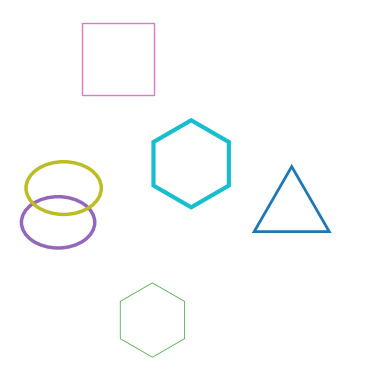[{"shape": "triangle", "thickness": 2, "radius": 0.56, "center": [0.758, 0.455]}, {"shape": "hexagon", "thickness": 0.5, "radius": 0.48, "center": [0.396, 0.169]}, {"shape": "oval", "thickness": 2.5, "radius": 0.48, "center": [0.151, 0.422]}, {"shape": "square", "thickness": 1, "radius": 0.47, "center": [0.307, 0.848]}, {"shape": "oval", "thickness": 2.5, "radius": 0.49, "center": [0.165, 0.511]}, {"shape": "hexagon", "thickness": 3, "radius": 0.57, "center": [0.497, 0.575]}]